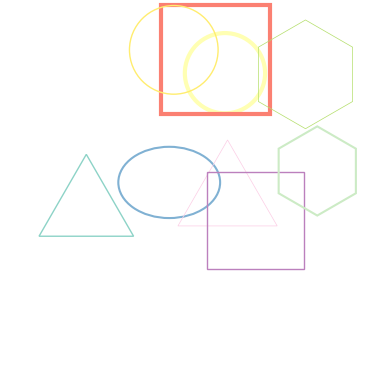[{"shape": "triangle", "thickness": 1, "radius": 0.71, "center": [0.224, 0.457]}, {"shape": "circle", "thickness": 3, "radius": 0.52, "center": [0.584, 0.81]}, {"shape": "square", "thickness": 3, "radius": 0.7, "center": [0.56, 0.846]}, {"shape": "oval", "thickness": 1.5, "radius": 0.66, "center": [0.44, 0.526]}, {"shape": "hexagon", "thickness": 0.5, "radius": 0.71, "center": [0.793, 0.807]}, {"shape": "triangle", "thickness": 0.5, "radius": 0.74, "center": [0.591, 0.488]}, {"shape": "square", "thickness": 1, "radius": 0.63, "center": [0.664, 0.427]}, {"shape": "hexagon", "thickness": 1.5, "radius": 0.58, "center": [0.824, 0.556]}, {"shape": "circle", "thickness": 1, "radius": 0.58, "center": [0.451, 0.87]}]